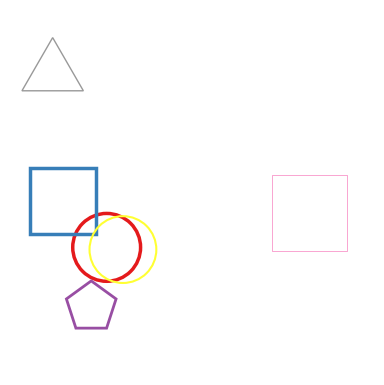[{"shape": "circle", "thickness": 2.5, "radius": 0.44, "center": [0.277, 0.358]}, {"shape": "square", "thickness": 2.5, "radius": 0.43, "center": [0.164, 0.477]}, {"shape": "pentagon", "thickness": 2, "radius": 0.34, "center": [0.237, 0.203]}, {"shape": "circle", "thickness": 1.5, "radius": 0.43, "center": [0.319, 0.352]}, {"shape": "square", "thickness": 0.5, "radius": 0.49, "center": [0.804, 0.447]}, {"shape": "triangle", "thickness": 1, "radius": 0.46, "center": [0.137, 0.81]}]